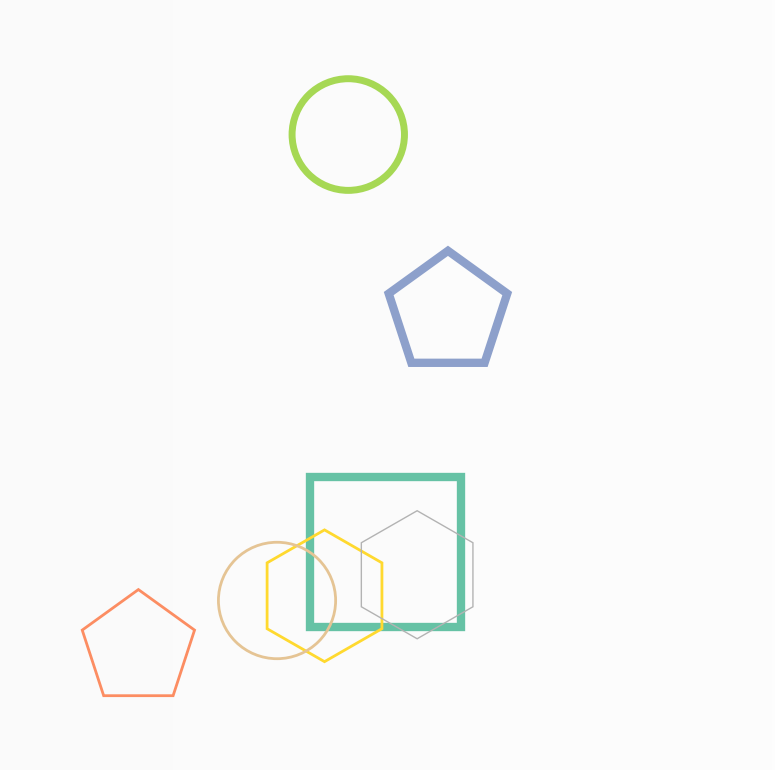[{"shape": "square", "thickness": 3, "radius": 0.49, "center": [0.497, 0.283]}, {"shape": "pentagon", "thickness": 1, "radius": 0.38, "center": [0.179, 0.158]}, {"shape": "pentagon", "thickness": 3, "radius": 0.4, "center": [0.578, 0.594]}, {"shape": "circle", "thickness": 2.5, "radius": 0.36, "center": [0.449, 0.825]}, {"shape": "hexagon", "thickness": 1, "radius": 0.43, "center": [0.419, 0.226]}, {"shape": "circle", "thickness": 1, "radius": 0.38, "center": [0.357, 0.22]}, {"shape": "hexagon", "thickness": 0.5, "radius": 0.42, "center": [0.538, 0.254]}]